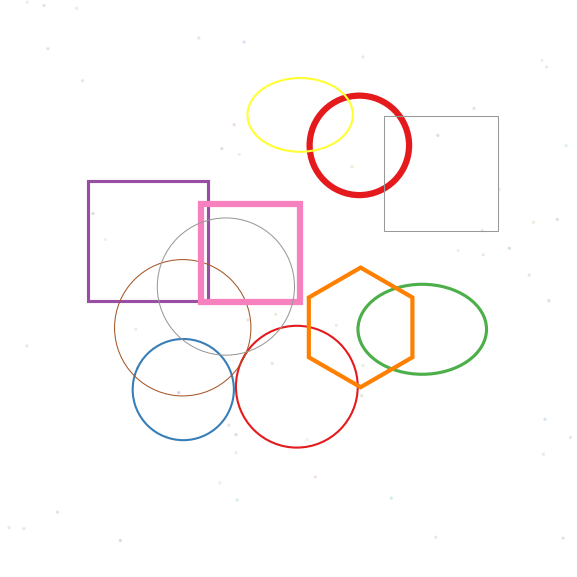[{"shape": "circle", "thickness": 3, "radius": 0.43, "center": [0.622, 0.747]}, {"shape": "circle", "thickness": 1, "radius": 0.53, "center": [0.514, 0.33]}, {"shape": "circle", "thickness": 1, "radius": 0.44, "center": [0.317, 0.325]}, {"shape": "oval", "thickness": 1.5, "radius": 0.56, "center": [0.731, 0.429]}, {"shape": "square", "thickness": 1.5, "radius": 0.52, "center": [0.256, 0.581]}, {"shape": "hexagon", "thickness": 2, "radius": 0.52, "center": [0.624, 0.432]}, {"shape": "oval", "thickness": 1, "radius": 0.46, "center": [0.52, 0.8]}, {"shape": "circle", "thickness": 0.5, "radius": 0.59, "center": [0.316, 0.432]}, {"shape": "square", "thickness": 3, "radius": 0.43, "center": [0.434, 0.561]}, {"shape": "circle", "thickness": 0.5, "radius": 0.59, "center": [0.391, 0.503]}, {"shape": "square", "thickness": 0.5, "radius": 0.5, "center": [0.764, 0.699]}]